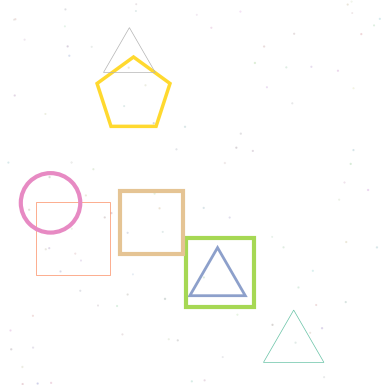[{"shape": "triangle", "thickness": 0.5, "radius": 0.45, "center": [0.763, 0.104]}, {"shape": "square", "thickness": 0.5, "radius": 0.48, "center": [0.189, 0.381]}, {"shape": "triangle", "thickness": 2, "radius": 0.42, "center": [0.565, 0.274]}, {"shape": "circle", "thickness": 3, "radius": 0.39, "center": [0.131, 0.473]}, {"shape": "square", "thickness": 3, "radius": 0.44, "center": [0.572, 0.292]}, {"shape": "pentagon", "thickness": 2.5, "radius": 0.5, "center": [0.347, 0.752]}, {"shape": "square", "thickness": 3, "radius": 0.41, "center": [0.395, 0.423]}, {"shape": "triangle", "thickness": 0.5, "radius": 0.39, "center": [0.336, 0.851]}]